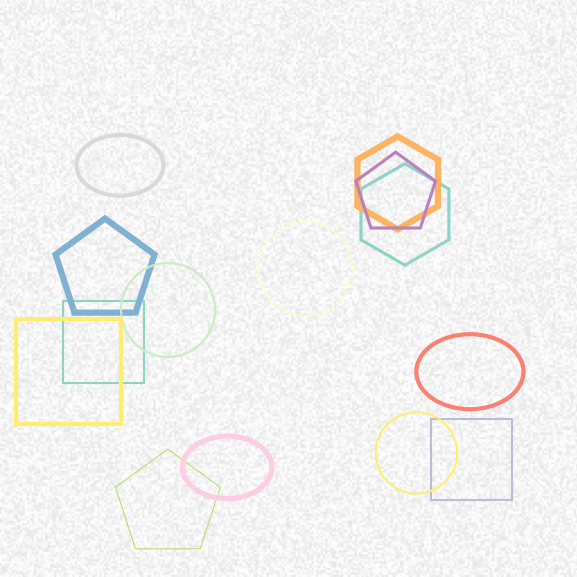[{"shape": "square", "thickness": 1, "radius": 0.35, "center": [0.179, 0.407]}, {"shape": "hexagon", "thickness": 1.5, "radius": 0.44, "center": [0.701, 0.628]}, {"shape": "circle", "thickness": 0.5, "radius": 0.41, "center": [0.529, 0.534]}, {"shape": "square", "thickness": 1, "radius": 0.35, "center": [0.817, 0.204]}, {"shape": "oval", "thickness": 2, "radius": 0.46, "center": [0.814, 0.356]}, {"shape": "pentagon", "thickness": 3, "radius": 0.45, "center": [0.182, 0.531]}, {"shape": "hexagon", "thickness": 3, "radius": 0.4, "center": [0.689, 0.683]}, {"shape": "pentagon", "thickness": 0.5, "radius": 0.48, "center": [0.291, 0.126]}, {"shape": "oval", "thickness": 2.5, "radius": 0.39, "center": [0.394, 0.19]}, {"shape": "oval", "thickness": 2, "radius": 0.38, "center": [0.208, 0.713]}, {"shape": "pentagon", "thickness": 1.5, "radius": 0.36, "center": [0.685, 0.663]}, {"shape": "circle", "thickness": 1, "radius": 0.41, "center": [0.291, 0.462]}, {"shape": "square", "thickness": 2, "radius": 0.45, "center": [0.118, 0.356]}, {"shape": "circle", "thickness": 1, "radius": 0.35, "center": [0.721, 0.215]}]